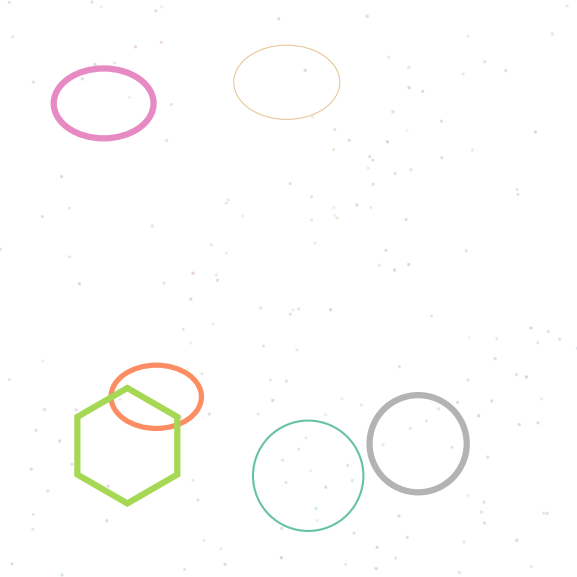[{"shape": "circle", "thickness": 1, "radius": 0.48, "center": [0.534, 0.175]}, {"shape": "oval", "thickness": 2.5, "radius": 0.39, "center": [0.271, 0.312]}, {"shape": "oval", "thickness": 3, "radius": 0.43, "center": [0.179, 0.82]}, {"shape": "hexagon", "thickness": 3, "radius": 0.5, "center": [0.22, 0.227]}, {"shape": "oval", "thickness": 0.5, "radius": 0.46, "center": [0.497, 0.857]}, {"shape": "circle", "thickness": 3, "radius": 0.42, "center": [0.724, 0.231]}]